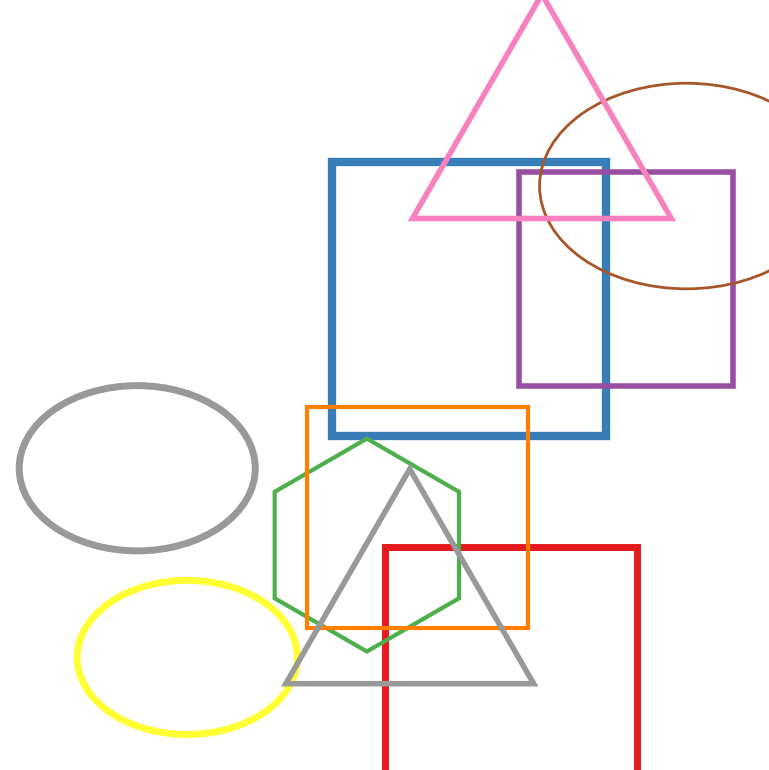[{"shape": "square", "thickness": 2.5, "radius": 0.82, "center": [0.664, 0.126]}, {"shape": "square", "thickness": 3, "radius": 0.89, "center": [0.61, 0.611]}, {"shape": "hexagon", "thickness": 1.5, "radius": 0.69, "center": [0.476, 0.292]}, {"shape": "square", "thickness": 2, "radius": 0.69, "center": [0.813, 0.638]}, {"shape": "square", "thickness": 1.5, "radius": 0.72, "center": [0.542, 0.328]}, {"shape": "oval", "thickness": 2.5, "radius": 0.71, "center": [0.243, 0.146]}, {"shape": "oval", "thickness": 1, "radius": 0.95, "center": [0.891, 0.758]}, {"shape": "triangle", "thickness": 2, "radius": 0.97, "center": [0.704, 0.813]}, {"shape": "oval", "thickness": 2.5, "radius": 0.77, "center": [0.178, 0.392]}, {"shape": "triangle", "thickness": 2, "radius": 0.93, "center": [0.532, 0.205]}]